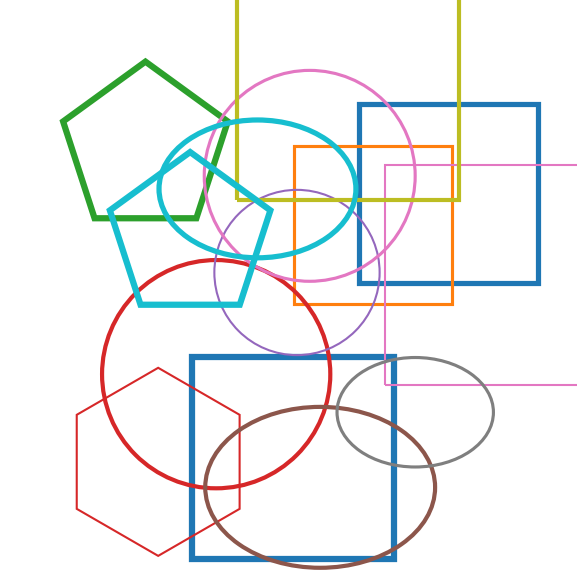[{"shape": "square", "thickness": 2.5, "radius": 0.78, "center": [0.776, 0.664]}, {"shape": "square", "thickness": 3, "radius": 0.87, "center": [0.507, 0.206]}, {"shape": "square", "thickness": 1.5, "radius": 0.68, "center": [0.646, 0.609]}, {"shape": "pentagon", "thickness": 3, "radius": 0.75, "center": [0.252, 0.742]}, {"shape": "circle", "thickness": 2, "radius": 0.99, "center": [0.374, 0.351]}, {"shape": "hexagon", "thickness": 1, "radius": 0.81, "center": [0.274, 0.199]}, {"shape": "circle", "thickness": 1, "radius": 0.72, "center": [0.514, 0.527]}, {"shape": "oval", "thickness": 2, "radius": 1.0, "center": [0.554, 0.155]}, {"shape": "square", "thickness": 1, "radius": 0.96, "center": [0.858, 0.523]}, {"shape": "circle", "thickness": 1.5, "radius": 0.91, "center": [0.536, 0.695]}, {"shape": "oval", "thickness": 1.5, "radius": 0.68, "center": [0.719, 0.285]}, {"shape": "square", "thickness": 2, "radius": 0.96, "center": [0.603, 0.845]}, {"shape": "oval", "thickness": 2.5, "radius": 0.85, "center": [0.446, 0.672]}, {"shape": "pentagon", "thickness": 3, "radius": 0.73, "center": [0.329, 0.59]}]